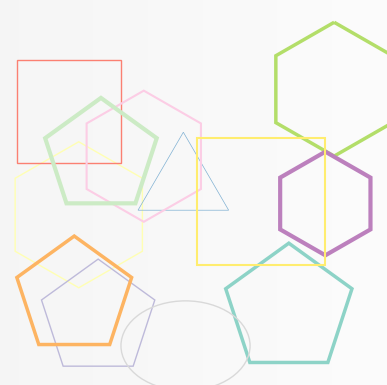[{"shape": "pentagon", "thickness": 2.5, "radius": 0.86, "center": [0.745, 0.197]}, {"shape": "hexagon", "thickness": 1, "radius": 0.95, "center": [0.203, 0.442]}, {"shape": "pentagon", "thickness": 1, "radius": 0.77, "center": [0.253, 0.173]}, {"shape": "square", "thickness": 1, "radius": 0.67, "center": [0.179, 0.711]}, {"shape": "triangle", "thickness": 0.5, "radius": 0.68, "center": [0.473, 0.522]}, {"shape": "pentagon", "thickness": 2.5, "radius": 0.78, "center": [0.192, 0.231]}, {"shape": "hexagon", "thickness": 2.5, "radius": 0.87, "center": [0.862, 0.768]}, {"shape": "hexagon", "thickness": 1.5, "radius": 0.85, "center": [0.371, 0.594]}, {"shape": "oval", "thickness": 1, "radius": 0.83, "center": [0.479, 0.102]}, {"shape": "hexagon", "thickness": 3, "radius": 0.67, "center": [0.84, 0.471]}, {"shape": "pentagon", "thickness": 3, "radius": 0.76, "center": [0.261, 0.594]}, {"shape": "square", "thickness": 1.5, "radius": 0.82, "center": [0.674, 0.476]}]